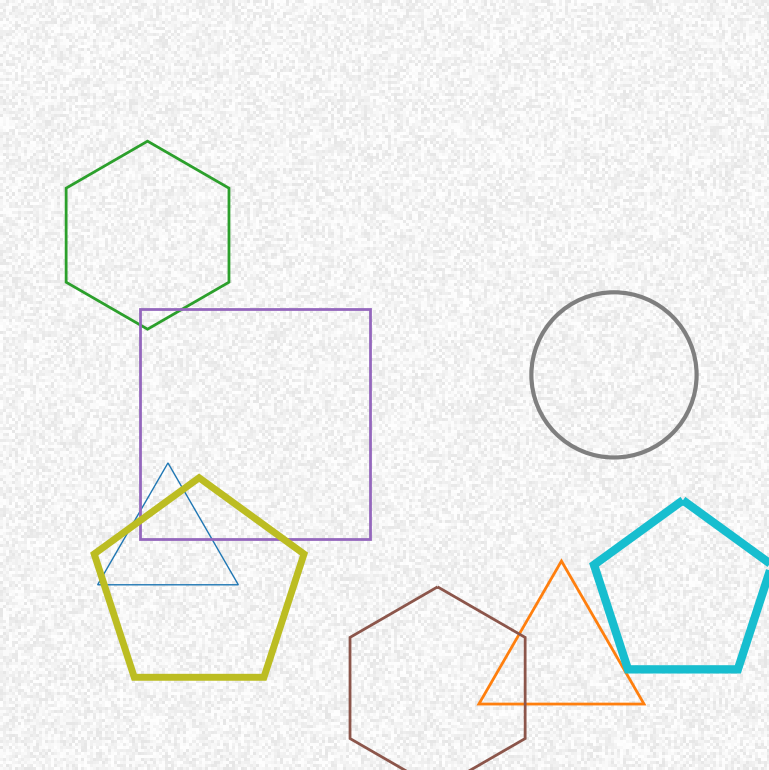[{"shape": "triangle", "thickness": 0.5, "radius": 0.53, "center": [0.218, 0.293]}, {"shape": "triangle", "thickness": 1, "radius": 0.62, "center": [0.729, 0.148]}, {"shape": "hexagon", "thickness": 1, "radius": 0.61, "center": [0.192, 0.695]}, {"shape": "square", "thickness": 1, "radius": 0.75, "center": [0.331, 0.449]}, {"shape": "hexagon", "thickness": 1, "radius": 0.66, "center": [0.568, 0.107]}, {"shape": "circle", "thickness": 1.5, "radius": 0.54, "center": [0.797, 0.513]}, {"shape": "pentagon", "thickness": 2.5, "radius": 0.72, "center": [0.259, 0.236]}, {"shape": "pentagon", "thickness": 3, "radius": 0.61, "center": [0.887, 0.229]}]